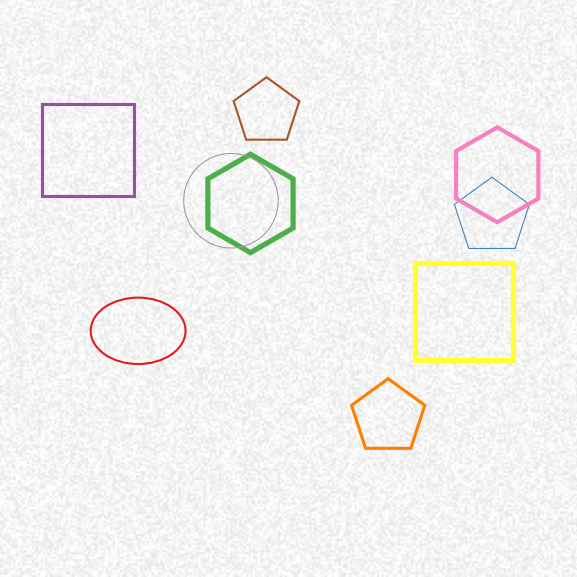[{"shape": "oval", "thickness": 1, "radius": 0.41, "center": [0.239, 0.426]}, {"shape": "pentagon", "thickness": 0.5, "radius": 0.34, "center": [0.852, 0.624]}, {"shape": "hexagon", "thickness": 2.5, "radius": 0.43, "center": [0.434, 0.647]}, {"shape": "square", "thickness": 1.5, "radius": 0.4, "center": [0.153, 0.739]}, {"shape": "pentagon", "thickness": 1.5, "radius": 0.33, "center": [0.672, 0.277]}, {"shape": "square", "thickness": 2.5, "radius": 0.42, "center": [0.804, 0.46]}, {"shape": "pentagon", "thickness": 1, "radius": 0.3, "center": [0.461, 0.806]}, {"shape": "hexagon", "thickness": 2, "radius": 0.41, "center": [0.861, 0.696]}, {"shape": "circle", "thickness": 0.5, "radius": 0.41, "center": [0.4, 0.652]}]